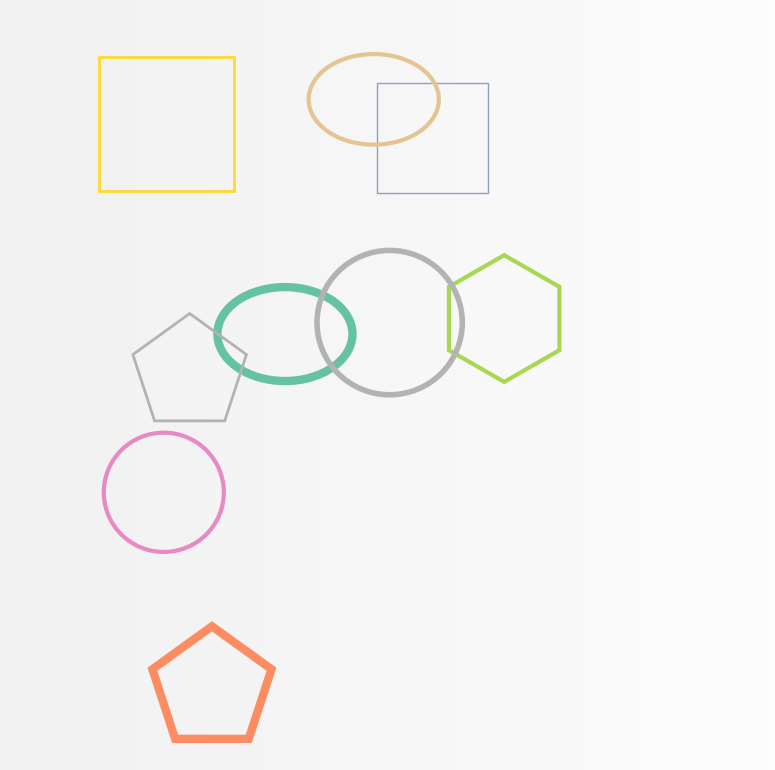[{"shape": "oval", "thickness": 3, "radius": 0.44, "center": [0.368, 0.566]}, {"shape": "pentagon", "thickness": 3, "radius": 0.4, "center": [0.273, 0.106]}, {"shape": "square", "thickness": 0.5, "radius": 0.36, "center": [0.558, 0.821]}, {"shape": "circle", "thickness": 1.5, "radius": 0.39, "center": [0.211, 0.361]}, {"shape": "hexagon", "thickness": 1.5, "radius": 0.41, "center": [0.651, 0.586]}, {"shape": "square", "thickness": 1, "radius": 0.43, "center": [0.215, 0.839]}, {"shape": "oval", "thickness": 1.5, "radius": 0.42, "center": [0.482, 0.871]}, {"shape": "pentagon", "thickness": 1, "radius": 0.39, "center": [0.245, 0.516]}, {"shape": "circle", "thickness": 2, "radius": 0.47, "center": [0.503, 0.581]}]